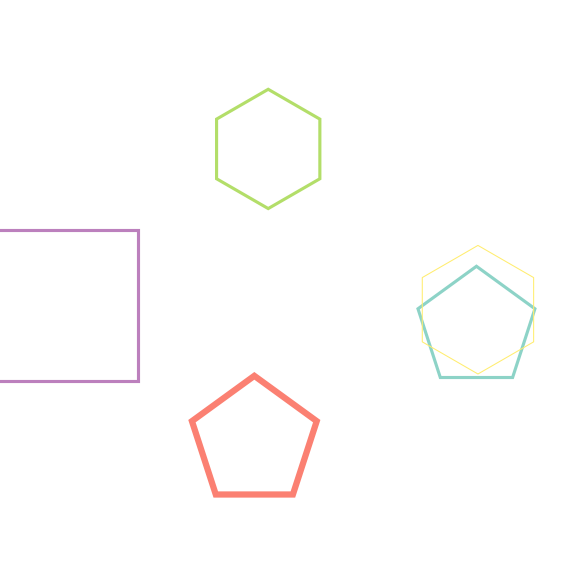[{"shape": "pentagon", "thickness": 1.5, "radius": 0.53, "center": [0.825, 0.432]}, {"shape": "pentagon", "thickness": 3, "radius": 0.57, "center": [0.44, 0.235]}, {"shape": "hexagon", "thickness": 1.5, "radius": 0.52, "center": [0.464, 0.741]}, {"shape": "square", "thickness": 1.5, "radius": 0.66, "center": [0.107, 0.47]}, {"shape": "hexagon", "thickness": 0.5, "radius": 0.56, "center": [0.828, 0.463]}]